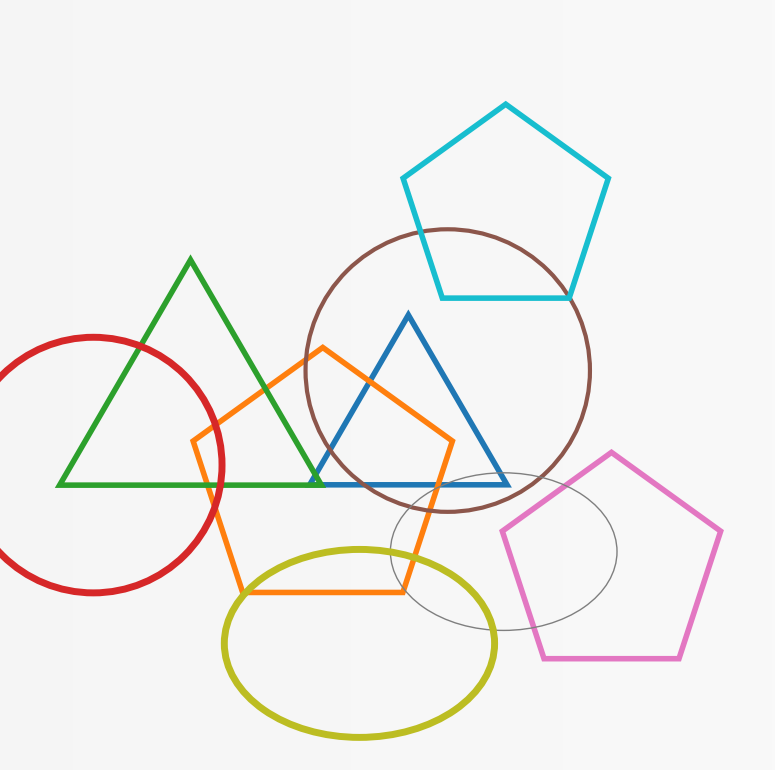[{"shape": "triangle", "thickness": 2, "radius": 0.74, "center": [0.527, 0.444]}, {"shape": "pentagon", "thickness": 2, "radius": 0.88, "center": [0.416, 0.373]}, {"shape": "triangle", "thickness": 2, "radius": 0.98, "center": [0.246, 0.467]}, {"shape": "circle", "thickness": 2.5, "radius": 0.83, "center": [0.121, 0.396]}, {"shape": "circle", "thickness": 1.5, "radius": 0.92, "center": [0.578, 0.519]}, {"shape": "pentagon", "thickness": 2, "radius": 0.74, "center": [0.789, 0.264]}, {"shape": "oval", "thickness": 0.5, "radius": 0.73, "center": [0.65, 0.284]}, {"shape": "oval", "thickness": 2.5, "radius": 0.87, "center": [0.464, 0.164]}, {"shape": "pentagon", "thickness": 2, "radius": 0.7, "center": [0.653, 0.725]}]